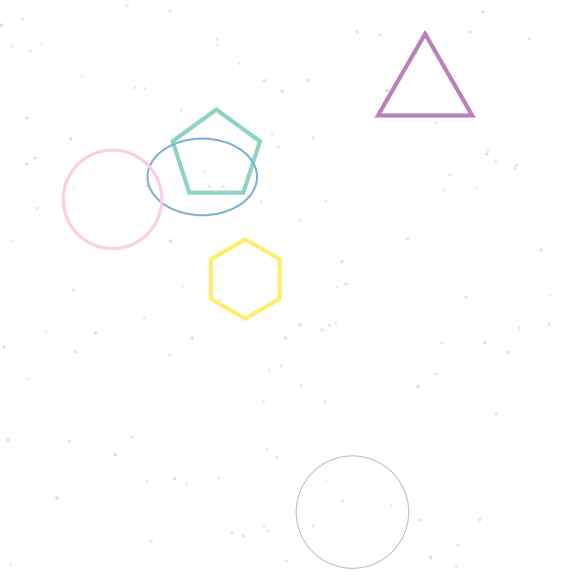[{"shape": "pentagon", "thickness": 2, "radius": 0.4, "center": [0.375, 0.73]}, {"shape": "circle", "thickness": 0.5, "radius": 0.49, "center": [0.61, 0.112]}, {"shape": "oval", "thickness": 1, "radius": 0.47, "center": [0.35, 0.693]}, {"shape": "circle", "thickness": 1.5, "radius": 0.43, "center": [0.195, 0.654]}, {"shape": "triangle", "thickness": 2, "radius": 0.47, "center": [0.736, 0.846]}, {"shape": "hexagon", "thickness": 2, "radius": 0.34, "center": [0.425, 0.516]}]